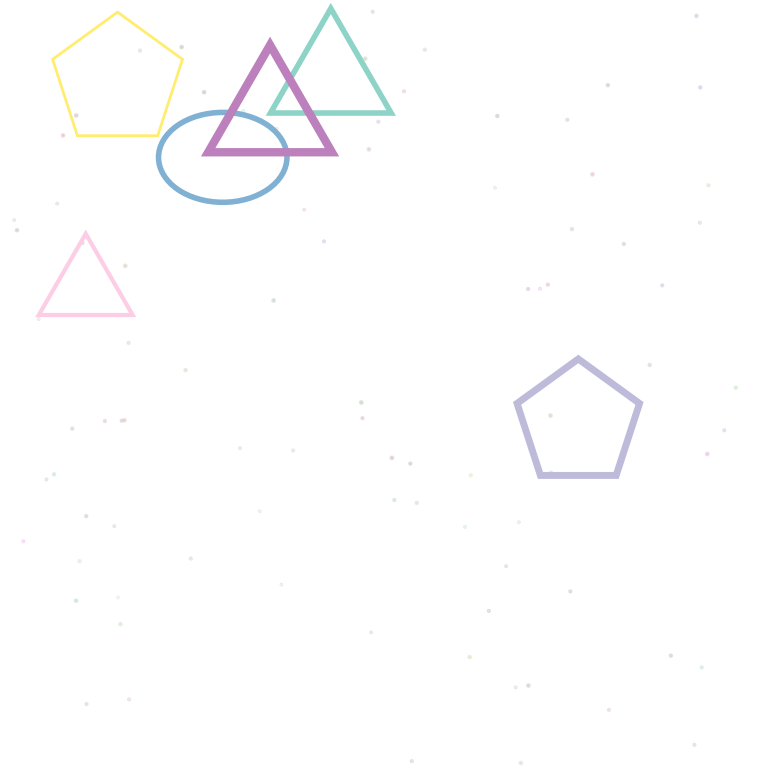[{"shape": "triangle", "thickness": 2, "radius": 0.45, "center": [0.43, 0.898]}, {"shape": "pentagon", "thickness": 2.5, "radius": 0.42, "center": [0.751, 0.45]}, {"shape": "oval", "thickness": 2, "radius": 0.42, "center": [0.289, 0.796]}, {"shape": "triangle", "thickness": 1.5, "radius": 0.35, "center": [0.111, 0.626]}, {"shape": "triangle", "thickness": 3, "radius": 0.46, "center": [0.351, 0.849]}, {"shape": "pentagon", "thickness": 1, "radius": 0.44, "center": [0.153, 0.896]}]